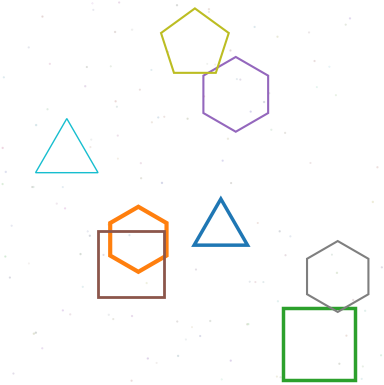[{"shape": "triangle", "thickness": 2.5, "radius": 0.4, "center": [0.574, 0.403]}, {"shape": "hexagon", "thickness": 3, "radius": 0.42, "center": [0.359, 0.378]}, {"shape": "square", "thickness": 2.5, "radius": 0.47, "center": [0.829, 0.107]}, {"shape": "hexagon", "thickness": 1.5, "radius": 0.49, "center": [0.612, 0.755]}, {"shape": "square", "thickness": 2, "radius": 0.43, "center": [0.34, 0.314]}, {"shape": "hexagon", "thickness": 1.5, "radius": 0.46, "center": [0.877, 0.282]}, {"shape": "pentagon", "thickness": 1.5, "radius": 0.46, "center": [0.506, 0.886]}, {"shape": "triangle", "thickness": 1, "radius": 0.47, "center": [0.174, 0.598]}]